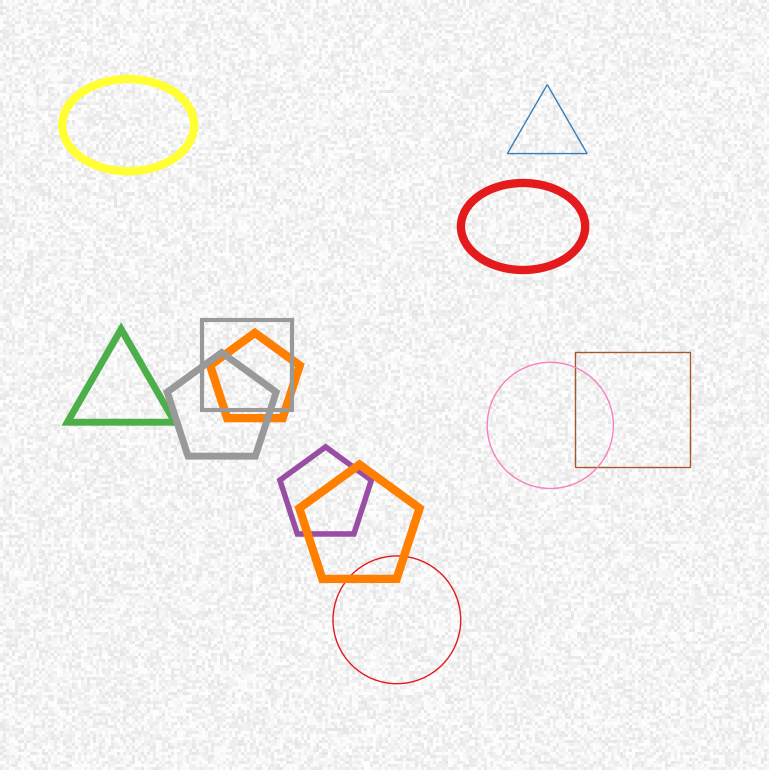[{"shape": "circle", "thickness": 0.5, "radius": 0.41, "center": [0.515, 0.195]}, {"shape": "oval", "thickness": 3, "radius": 0.4, "center": [0.679, 0.706]}, {"shape": "triangle", "thickness": 0.5, "radius": 0.3, "center": [0.711, 0.83]}, {"shape": "triangle", "thickness": 2.5, "radius": 0.4, "center": [0.157, 0.492]}, {"shape": "pentagon", "thickness": 2, "radius": 0.31, "center": [0.423, 0.357]}, {"shape": "pentagon", "thickness": 3, "radius": 0.31, "center": [0.331, 0.506]}, {"shape": "pentagon", "thickness": 3, "radius": 0.41, "center": [0.467, 0.315]}, {"shape": "oval", "thickness": 3, "radius": 0.43, "center": [0.166, 0.837]}, {"shape": "square", "thickness": 0.5, "radius": 0.37, "center": [0.821, 0.468]}, {"shape": "circle", "thickness": 0.5, "radius": 0.41, "center": [0.715, 0.448]}, {"shape": "pentagon", "thickness": 2.5, "radius": 0.37, "center": [0.288, 0.468]}, {"shape": "square", "thickness": 1.5, "radius": 0.29, "center": [0.321, 0.526]}]